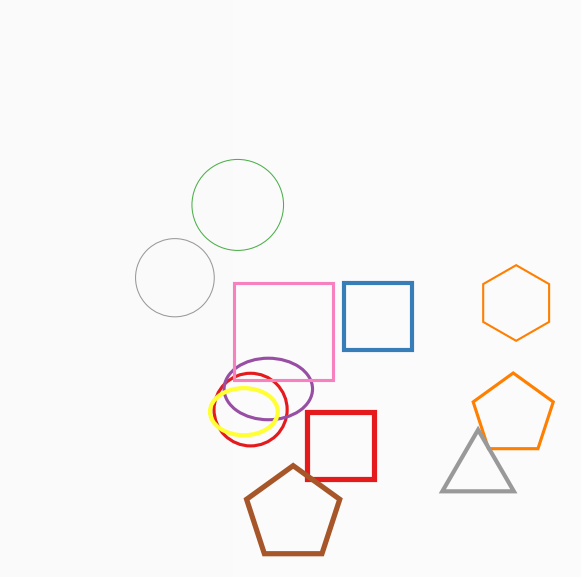[{"shape": "square", "thickness": 2.5, "radius": 0.29, "center": [0.586, 0.228]}, {"shape": "circle", "thickness": 1.5, "radius": 0.31, "center": [0.431, 0.29]}, {"shape": "square", "thickness": 2, "radius": 0.29, "center": [0.65, 0.451]}, {"shape": "circle", "thickness": 0.5, "radius": 0.39, "center": [0.409, 0.644]}, {"shape": "oval", "thickness": 1.5, "radius": 0.38, "center": [0.462, 0.326]}, {"shape": "pentagon", "thickness": 1.5, "radius": 0.36, "center": [0.883, 0.281]}, {"shape": "hexagon", "thickness": 1, "radius": 0.33, "center": [0.888, 0.474]}, {"shape": "oval", "thickness": 2, "radius": 0.29, "center": [0.42, 0.286]}, {"shape": "pentagon", "thickness": 2.5, "radius": 0.42, "center": [0.504, 0.108]}, {"shape": "square", "thickness": 1.5, "radius": 0.42, "center": [0.488, 0.425]}, {"shape": "circle", "thickness": 0.5, "radius": 0.34, "center": [0.301, 0.518]}, {"shape": "triangle", "thickness": 2, "radius": 0.36, "center": [0.823, 0.184]}]